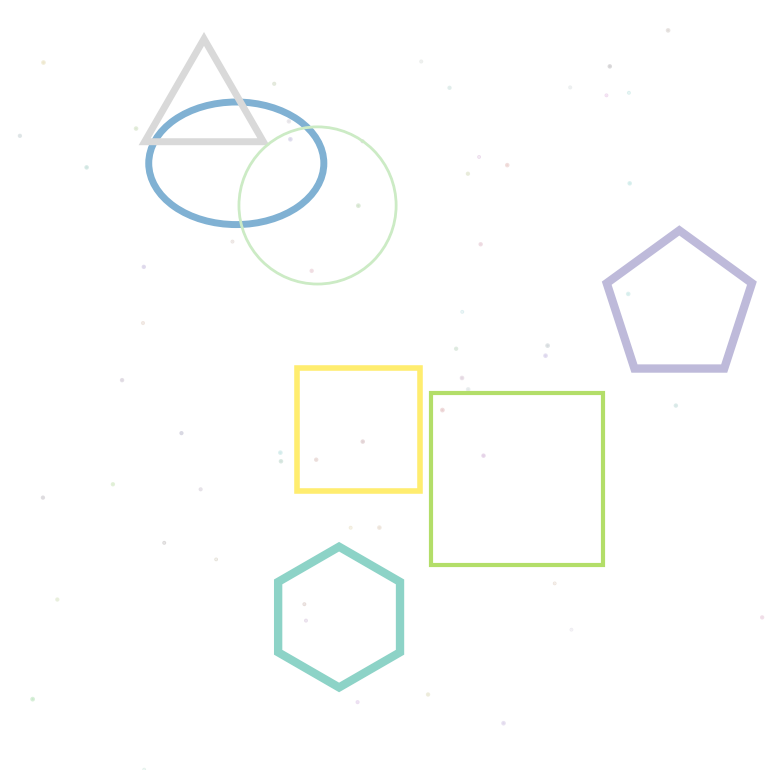[{"shape": "hexagon", "thickness": 3, "radius": 0.46, "center": [0.44, 0.199]}, {"shape": "pentagon", "thickness": 3, "radius": 0.5, "center": [0.882, 0.602]}, {"shape": "oval", "thickness": 2.5, "radius": 0.57, "center": [0.307, 0.788]}, {"shape": "square", "thickness": 1.5, "radius": 0.56, "center": [0.671, 0.378]}, {"shape": "triangle", "thickness": 2.5, "radius": 0.45, "center": [0.265, 0.86]}, {"shape": "circle", "thickness": 1, "radius": 0.51, "center": [0.412, 0.733]}, {"shape": "square", "thickness": 2, "radius": 0.4, "center": [0.466, 0.442]}]